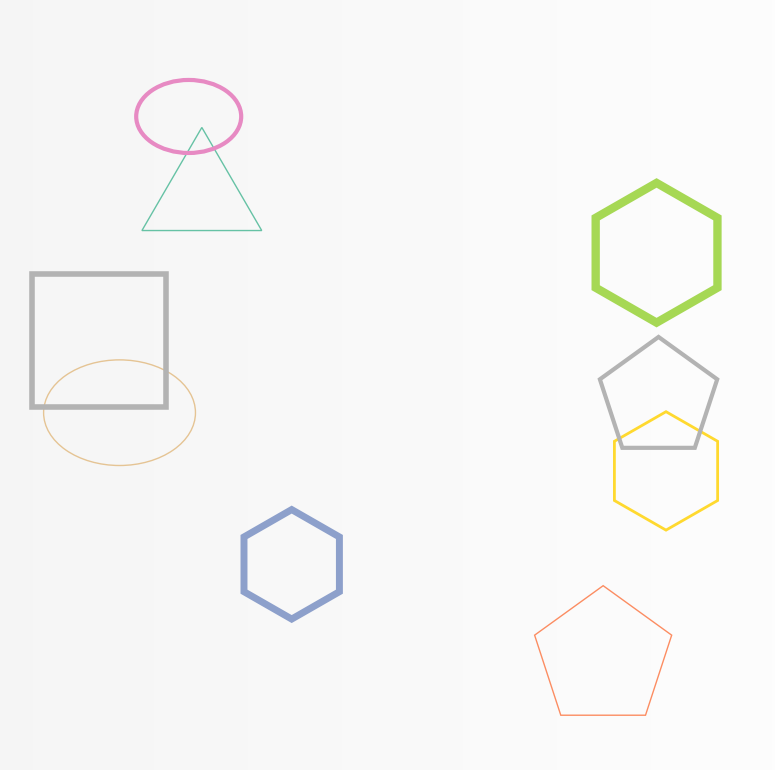[{"shape": "triangle", "thickness": 0.5, "radius": 0.45, "center": [0.26, 0.745]}, {"shape": "pentagon", "thickness": 0.5, "radius": 0.46, "center": [0.778, 0.146]}, {"shape": "hexagon", "thickness": 2.5, "radius": 0.36, "center": [0.376, 0.267]}, {"shape": "oval", "thickness": 1.5, "radius": 0.34, "center": [0.243, 0.849]}, {"shape": "hexagon", "thickness": 3, "radius": 0.45, "center": [0.847, 0.672]}, {"shape": "hexagon", "thickness": 1, "radius": 0.38, "center": [0.859, 0.388]}, {"shape": "oval", "thickness": 0.5, "radius": 0.49, "center": [0.154, 0.464]}, {"shape": "square", "thickness": 2, "radius": 0.43, "center": [0.127, 0.557]}, {"shape": "pentagon", "thickness": 1.5, "radius": 0.4, "center": [0.85, 0.483]}]